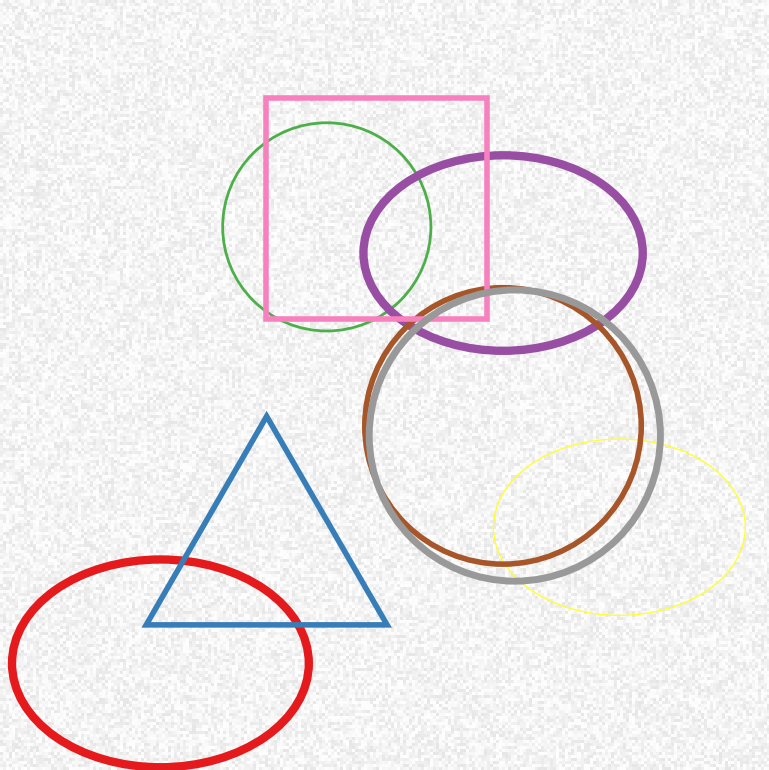[{"shape": "oval", "thickness": 3, "radius": 0.96, "center": [0.208, 0.138]}, {"shape": "triangle", "thickness": 2, "radius": 0.9, "center": [0.346, 0.279]}, {"shape": "circle", "thickness": 1, "radius": 0.68, "center": [0.424, 0.705]}, {"shape": "oval", "thickness": 3, "radius": 0.91, "center": [0.653, 0.671]}, {"shape": "oval", "thickness": 0.5, "radius": 0.82, "center": [0.804, 0.315]}, {"shape": "circle", "thickness": 2, "radius": 0.9, "center": [0.653, 0.447]}, {"shape": "square", "thickness": 2, "radius": 0.72, "center": [0.489, 0.729]}, {"shape": "circle", "thickness": 2.5, "radius": 0.95, "center": [0.669, 0.434]}]